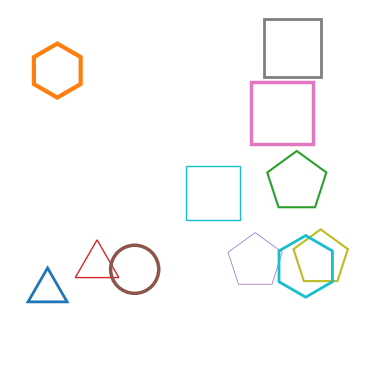[{"shape": "triangle", "thickness": 2, "radius": 0.29, "center": [0.124, 0.245]}, {"shape": "hexagon", "thickness": 3, "radius": 0.35, "center": [0.149, 0.817]}, {"shape": "pentagon", "thickness": 1.5, "radius": 0.4, "center": [0.771, 0.527]}, {"shape": "triangle", "thickness": 1, "radius": 0.33, "center": [0.252, 0.312]}, {"shape": "pentagon", "thickness": 0.5, "radius": 0.37, "center": [0.663, 0.322]}, {"shape": "circle", "thickness": 2.5, "radius": 0.31, "center": [0.35, 0.301]}, {"shape": "square", "thickness": 2.5, "radius": 0.4, "center": [0.733, 0.707]}, {"shape": "square", "thickness": 2, "radius": 0.37, "center": [0.76, 0.875]}, {"shape": "pentagon", "thickness": 1.5, "radius": 0.37, "center": [0.833, 0.33]}, {"shape": "hexagon", "thickness": 2, "radius": 0.4, "center": [0.794, 0.308]}, {"shape": "square", "thickness": 1, "radius": 0.35, "center": [0.552, 0.498]}]